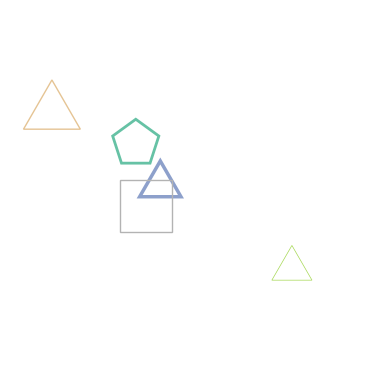[{"shape": "pentagon", "thickness": 2, "radius": 0.32, "center": [0.353, 0.627]}, {"shape": "triangle", "thickness": 2.5, "radius": 0.31, "center": [0.416, 0.52]}, {"shape": "triangle", "thickness": 0.5, "radius": 0.3, "center": [0.758, 0.302]}, {"shape": "triangle", "thickness": 1, "radius": 0.43, "center": [0.135, 0.707]}, {"shape": "square", "thickness": 1, "radius": 0.34, "center": [0.378, 0.465]}]